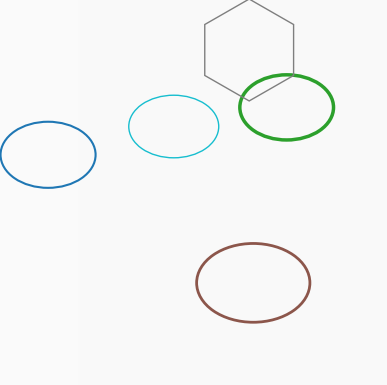[{"shape": "oval", "thickness": 1.5, "radius": 0.61, "center": [0.124, 0.598]}, {"shape": "oval", "thickness": 2.5, "radius": 0.6, "center": [0.74, 0.721]}, {"shape": "oval", "thickness": 2, "radius": 0.73, "center": [0.654, 0.265]}, {"shape": "hexagon", "thickness": 1, "radius": 0.66, "center": [0.643, 0.87]}, {"shape": "oval", "thickness": 1, "radius": 0.58, "center": [0.448, 0.671]}]